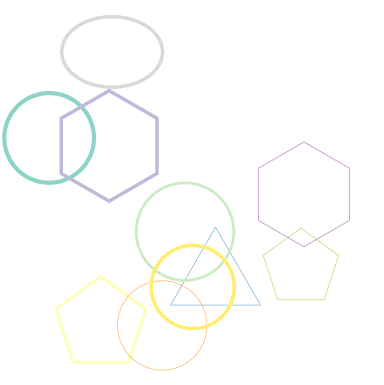[{"shape": "circle", "thickness": 3, "radius": 0.58, "center": [0.128, 0.642]}, {"shape": "pentagon", "thickness": 2, "radius": 0.61, "center": [0.262, 0.159]}, {"shape": "hexagon", "thickness": 2.5, "radius": 0.72, "center": [0.283, 0.621]}, {"shape": "triangle", "thickness": 0.5, "radius": 0.67, "center": [0.56, 0.275]}, {"shape": "circle", "thickness": 0.5, "radius": 0.58, "center": [0.421, 0.155]}, {"shape": "pentagon", "thickness": 0.5, "radius": 0.51, "center": [0.782, 0.305]}, {"shape": "oval", "thickness": 2.5, "radius": 0.65, "center": [0.291, 0.865]}, {"shape": "hexagon", "thickness": 0.5, "radius": 0.68, "center": [0.79, 0.495]}, {"shape": "circle", "thickness": 2, "radius": 0.63, "center": [0.48, 0.398]}, {"shape": "circle", "thickness": 2.5, "radius": 0.54, "center": [0.501, 0.255]}]